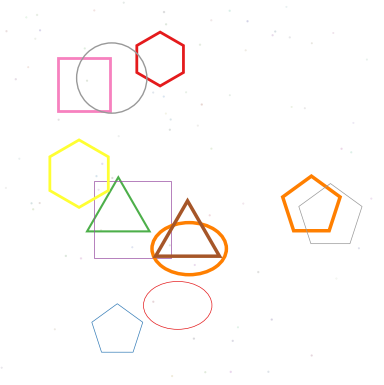[{"shape": "hexagon", "thickness": 2, "radius": 0.35, "center": [0.416, 0.847]}, {"shape": "oval", "thickness": 0.5, "radius": 0.44, "center": [0.462, 0.207]}, {"shape": "pentagon", "thickness": 0.5, "radius": 0.35, "center": [0.305, 0.141]}, {"shape": "triangle", "thickness": 1.5, "radius": 0.47, "center": [0.307, 0.446]}, {"shape": "square", "thickness": 0.5, "radius": 0.5, "center": [0.345, 0.429]}, {"shape": "oval", "thickness": 2.5, "radius": 0.48, "center": [0.491, 0.354]}, {"shape": "pentagon", "thickness": 2.5, "radius": 0.39, "center": [0.809, 0.464]}, {"shape": "hexagon", "thickness": 2, "radius": 0.44, "center": [0.205, 0.549]}, {"shape": "triangle", "thickness": 2.5, "radius": 0.48, "center": [0.487, 0.382]}, {"shape": "square", "thickness": 2, "radius": 0.34, "center": [0.218, 0.781]}, {"shape": "circle", "thickness": 1, "radius": 0.46, "center": [0.29, 0.797]}, {"shape": "pentagon", "thickness": 0.5, "radius": 0.43, "center": [0.858, 0.437]}]